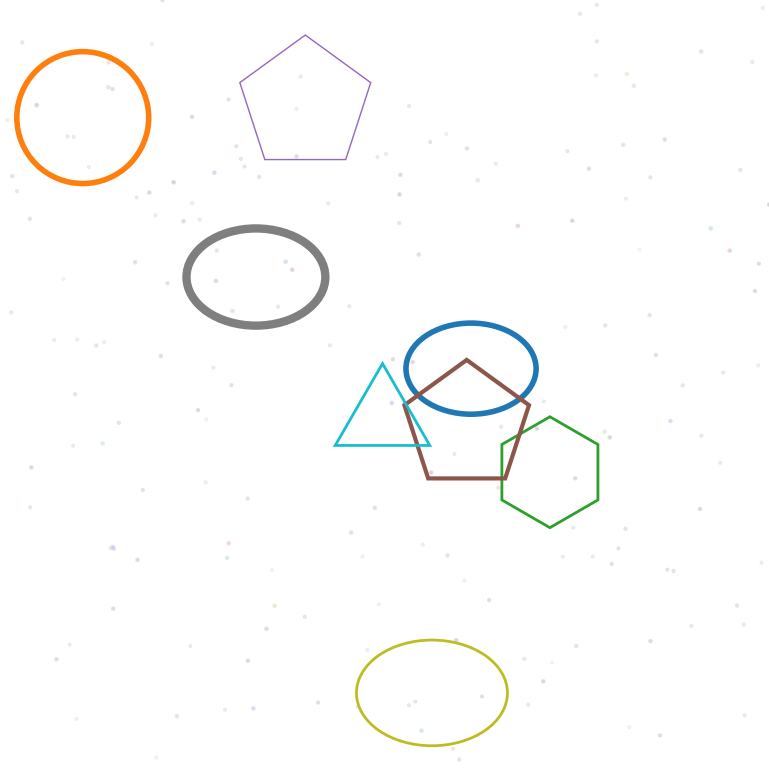[{"shape": "oval", "thickness": 2, "radius": 0.42, "center": [0.612, 0.521]}, {"shape": "circle", "thickness": 2, "radius": 0.43, "center": [0.107, 0.847]}, {"shape": "hexagon", "thickness": 1, "radius": 0.36, "center": [0.714, 0.387]}, {"shape": "pentagon", "thickness": 0.5, "radius": 0.45, "center": [0.396, 0.865]}, {"shape": "pentagon", "thickness": 1.5, "radius": 0.43, "center": [0.606, 0.448]}, {"shape": "oval", "thickness": 3, "radius": 0.45, "center": [0.332, 0.64]}, {"shape": "oval", "thickness": 1, "radius": 0.49, "center": [0.561, 0.1]}, {"shape": "triangle", "thickness": 1, "radius": 0.35, "center": [0.497, 0.457]}]